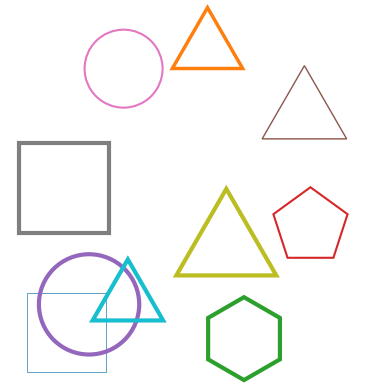[{"shape": "square", "thickness": 0.5, "radius": 0.51, "center": [0.173, 0.137]}, {"shape": "triangle", "thickness": 2.5, "radius": 0.53, "center": [0.539, 0.875]}, {"shape": "hexagon", "thickness": 3, "radius": 0.54, "center": [0.634, 0.12]}, {"shape": "pentagon", "thickness": 1.5, "radius": 0.51, "center": [0.806, 0.412]}, {"shape": "circle", "thickness": 3, "radius": 0.65, "center": [0.231, 0.209]}, {"shape": "triangle", "thickness": 1, "radius": 0.63, "center": [0.791, 0.703]}, {"shape": "circle", "thickness": 1.5, "radius": 0.51, "center": [0.321, 0.822]}, {"shape": "square", "thickness": 3, "radius": 0.58, "center": [0.166, 0.511]}, {"shape": "triangle", "thickness": 3, "radius": 0.75, "center": [0.588, 0.36]}, {"shape": "triangle", "thickness": 3, "radius": 0.53, "center": [0.332, 0.22]}]